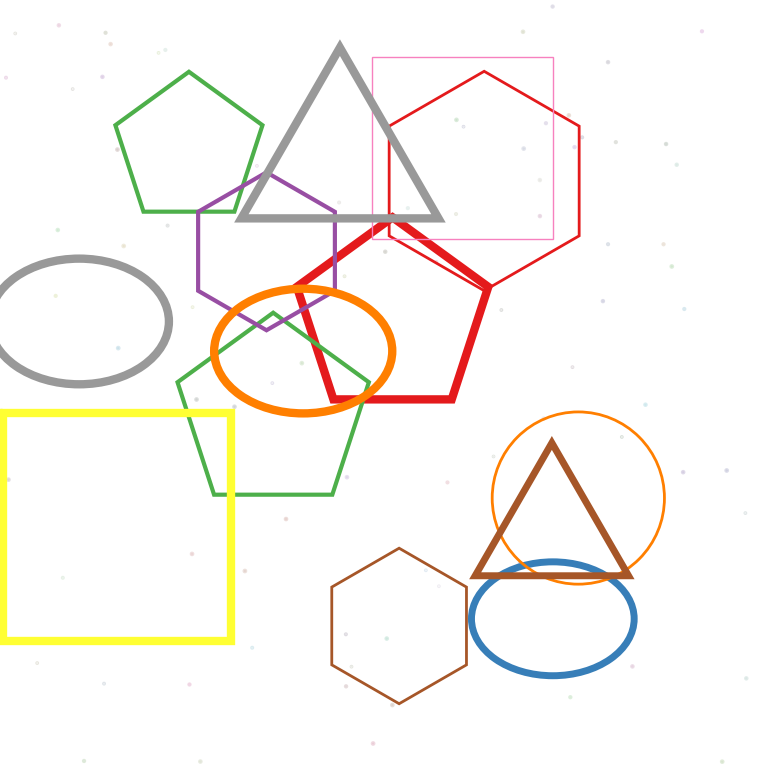[{"shape": "hexagon", "thickness": 1, "radius": 0.71, "center": [0.629, 0.765]}, {"shape": "pentagon", "thickness": 3, "radius": 0.65, "center": [0.51, 0.587]}, {"shape": "oval", "thickness": 2.5, "radius": 0.53, "center": [0.718, 0.196]}, {"shape": "pentagon", "thickness": 1.5, "radius": 0.65, "center": [0.355, 0.463]}, {"shape": "pentagon", "thickness": 1.5, "radius": 0.5, "center": [0.245, 0.806]}, {"shape": "hexagon", "thickness": 1.5, "radius": 0.51, "center": [0.346, 0.674]}, {"shape": "oval", "thickness": 3, "radius": 0.58, "center": [0.394, 0.544]}, {"shape": "circle", "thickness": 1, "radius": 0.56, "center": [0.751, 0.353]}, {"shape": "square", "thickness": 3, "radius": 0.74, "center": [0.153, 0.316]}, {"shape": "triangle", "thickness": 2.5, "radius": 0.58, "center": [0.717, 0.31]}, {"shape": "hexagon", "thickness": 1, "radius": 0.5, "center": [0.518, 0.187]}, {"shape": "square", "thickness": 0.5, "radius": 0.59, "center": [0.601, 0.808]}, {"shape": "oval", "thickness": 3, "radius": 0.58, "center": [0.103, 0.583]}, {"shape": "triangle", "thickness": 3, "radius": 0.74, "center": [0.441, 0.79]}]